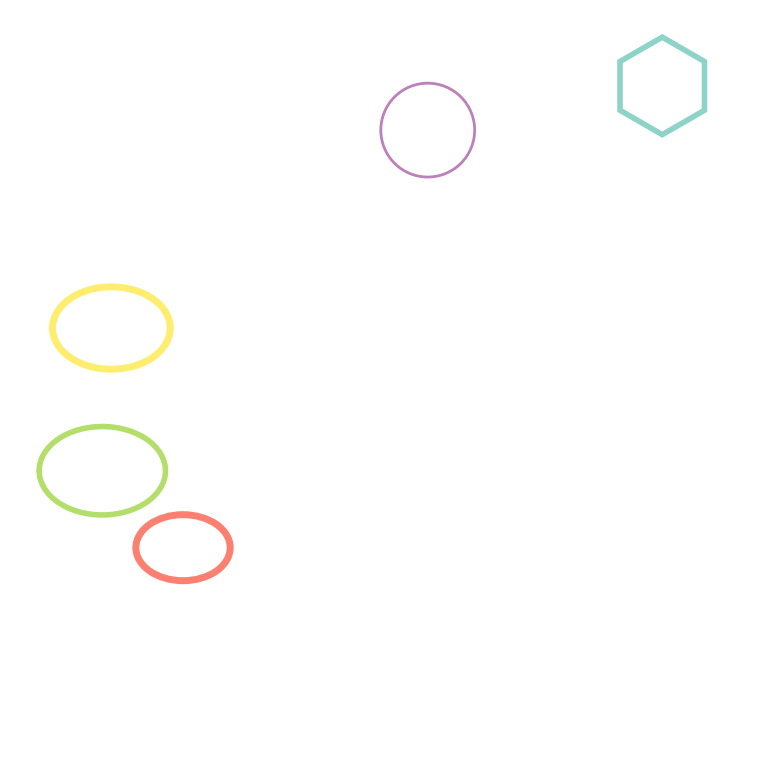[{"shape": "hexagon", "thickness": 2, "radius": 0.32, "center": [0.86, 0.888]}, {"shape": "oval", "thickness": 2.5, "radius": 0.31, "center": [0.238, 0.289]}, {"shape": "oval", "thickness": 2, "radius": 0.41, "center": [0.133, 0.389]}, {"shape": "circle", "thickness": 1, "radius": 0.3, "center": [0.555, 0.831]}, {"shape": "oval", "thickness": 2.5, "radius": 0.38, "center": [0.145, 0.574]}]